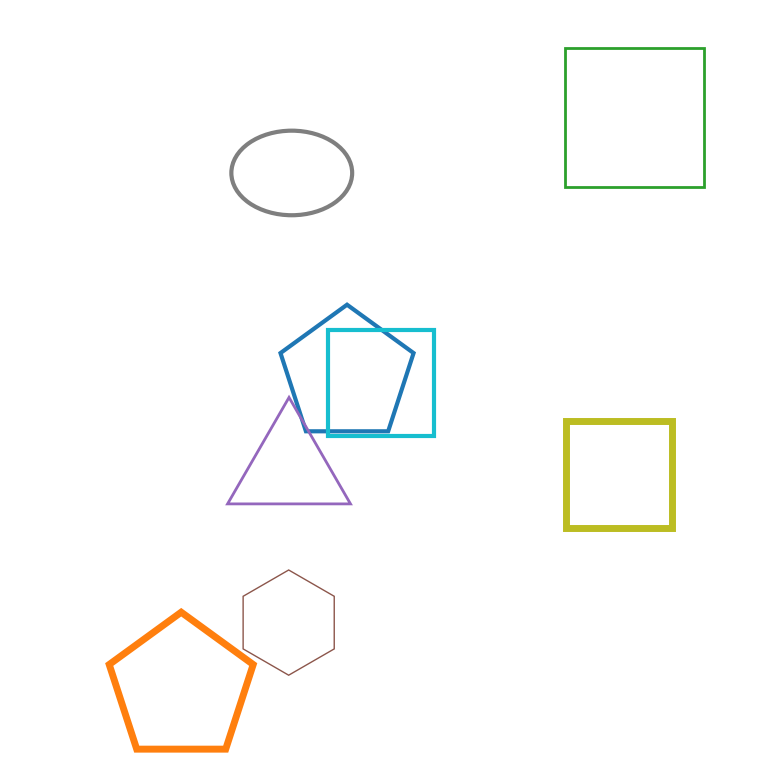[{"shape": "pentagon", "thickness": 1.5, "radius": 0.45, "center": [0.451, 0.513]}, {"shape": "pentagon", "thickness": 2.5, "radius": 0.49, "center": [0.235, 0.107]}, {"shape": "square", "thickness": 1, "radius": 0.45, "center": [0.824, 0.847]}, {"shape": "triangle", "thickness": 1, "radius": 0.46, "center": [0.375, 0.392]}, {"shape": "hexagon", "thickness": 0.5, "radius": 0.34, "center": [0.375, 0.191]}, {"shape": "oval", "thickness": 1.5, "radius": 0.39, "center": [0.379, 0.775]}, {"shape": "square", "thickness": 2.5, "radius": 0.34, "center": [0.804, 0.384]}, {"shape": "square", "thickness": 1.5, "radius": 0.34, "center": [0.494, 0.502]}]